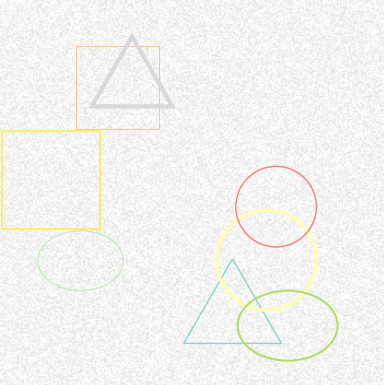[{"shape": "triangle", "thickness": 1, "radius": 0.73, "center": [0.604, 0.181]}, {"shape": "circle", "thickness": 2.5, "radius": 0.65, "center": [0.692, 0.324]}, {"shape": "circle", "thickness": 1, "radius": 0.52, "center": [0.717, 0.463]}, {"shape": "square", "thickness": 0.5, "radius": 0.54, "center": [0.306, 0.774]}, {"shape": "oval", "thickness": 1.5, "radius": 0.65, "center": [0.747, 0.154]}, {"shape": "triangle", "thickness": 3, "radius": 0.6, "center": [0.343, 0.784]}, {"shape": "oval", "thickness": 1, "radius": 0.56, "center": [0.209, 0.323]}, {"shape": "square", "thickness": 1.5, "radius": 0.64, "center": [0.133, 0.533]}]